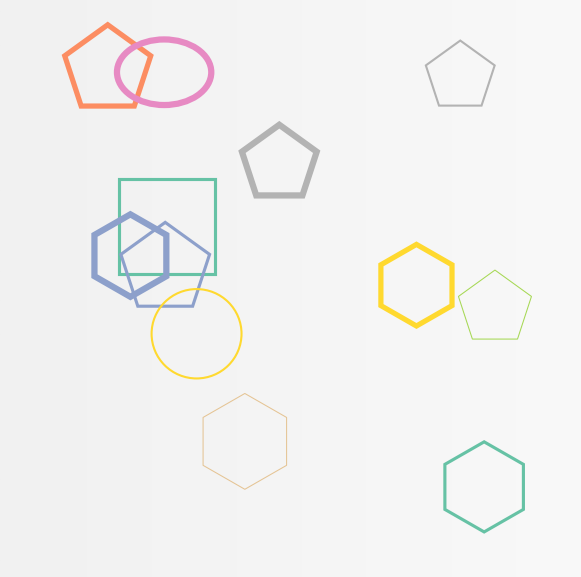[{"shape": "hexagon", "thickness": 1.5, "radius": 0.39, "center": [0.833, 0.156]}, {"shape": "square", "thickness": 1.5, "radius": 0.41, "center": [0.287, 0.606]}, {"shape": "pentagon", "thickness": 2.5, "radius": 0.39, "center": [0.185, 0.878]}, {"shape": "pentagon", "thickness": 1.5, "radius": 0.4, "center": [0.284, 0.534]}, {"shape": "hexagon", "thickness": 3, "radius": 0.36, "center": [0.224, 0.557]}, {"shape": "oval", "thickness": 3, "radius": 0.41, "center": [0.282, 0.874]}, {"shape": "pentagon", "thickness": 0.5, "radius": 0.33, "center": [0.852, 0.465]}, {"shape": "hexagon", "thickness": 2.5, "radius": 0.35, "center": [0.716, 0.505]}, {"shape": "circle", "thickness": 1, "radius": 0.39, "center": [0.338, 0.421]}, {"shape": "hexagon", "thickness": 0.5, "radius": 0.41, "center": [0.421, 0.235]}, {"shape": "pentagon", "thickness": 1, "radius": 0.31, "center": [0.792, 0.867]}, {"shape": "pentagon", "thickness": 3, "radius": 0.34, "center": [0.481, 0.715]}]